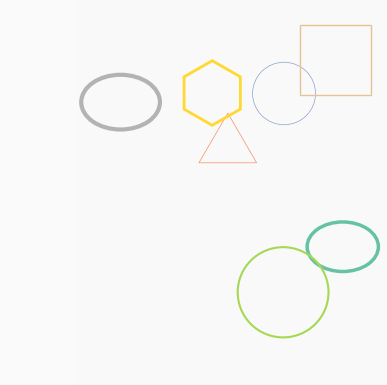[{"shape": "oval", "thickness": 2.5, "radius": 0.46, "center": [0.885, 0.359]}, {"shape": "triangle", "thickness": 0.5, "radius": 0.43, "center": [0.588, 0.62]}, {"shape": "circle", "thickness": 0.5, "radius": 0.41, "center": [0.733, 0.757]}, {"shape": "circle", "thickness": 1.5, "radius": 0.59, "center": [0.731, 0.241]}, {"shape": "hexagon", "thickness": 2, "radius": 0.42, "center": [0.548, 0.758]}, {"shape": "square", "thickness": 1, "radius": 0.45, "center": [0.866, 0.845]}, {"shape": "oval", "thickness": 3, "radius": 0.51, "center": [0.311, 0.735]}]